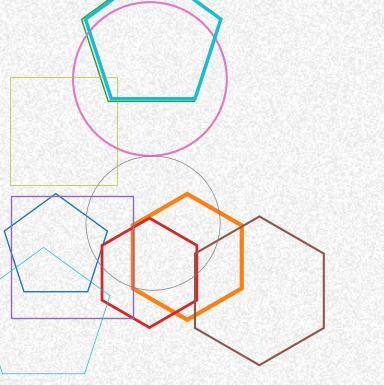[{"shape": "pentagon", "thickness": 1, "radius": 0.7, "center": [0.145, 0.356]}, {"shape": "hexagon", "thickness": 3, "radius": 0.82, "center": [0.486, 0.333]}, {"shape": "pentagon", "thickness": 1, "radius": 0.95, "center": [0.393, 0.891]}, {"shape": "hexagon", "thickness": 2, "radius": 0.71, "center": [0.388, 0.291]}, {"shape": "square", "thickness": 1, "radius": 0.79, "center": [0.188, 0.332]}, {"shape": "hexagon", "thickness": 1.5, "radius": 0.97, "center": [0.674, 0.245]}, {"shape": "circle", "thickness": 1.5, "radius": 1.0, "center": [0.389, 0.795]}, {"shape": "circle", "thickness": 0.5, "radius": 0.87, "center": [0.398, 0.42]}, {"shape": "square", "thickness": 0.5, "radius": 0.7, "center": [0.165, 0.66]}, {"shape": "pentagon", "thickness": 0.5, "radius": 0.91, "center": [0.113, 0.176]}, {"shape": "pentagon", "thickness": 2.5, "radius": 0.92, "center": [0.398, 0.893]}]